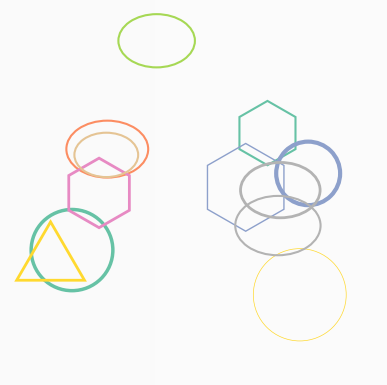[{"shape": "circle", "thickness": 2.5, "radius": 0.53, "center": [0.186, 0.35]}, {"shape": "hexagon", "thickness": 1.5, "radius": 0.42, "center": [0.69, 0.654]}, {"shape": "oval", "thickness": 1.5, "radius": 0.53, "center": [0.277, 0.613]}, {"shape": "circle", "thickness": 3, "radius": 0.41, "center": [0.795, 0.55]}, {"shape": "hexagon", "thickness": 1, "radius": 0.57, "center": [0.634, 0.513]}, {"shape": "hexagon", "thickness": 2, "radius": 0.45, "center": [0.256, 0.499]}, {"shape": "oval", "thickness": 1.5, "radius": 0.49, "center": [0.404, 0.894]}, {"shape": "circle", "thickness": 0.5, "radius": 0.6, "center": [0.774, 0.234]}, {"shape": "triangle", "thickness": 2, "radius": 0.51, "center": [0.131, 0.323]}, {"shape": "oval", "thickness": 1.5, "radius": 0.41, "center": [0.274, 0.598]}, {"shape": "oval", "thickness": 2, "radius": 0.51, "center": [0.723, 0.506]}, {"shape": "oval", "thickness": 1.5, "radius": 0.55, "center": [0.717, 0.414]}]